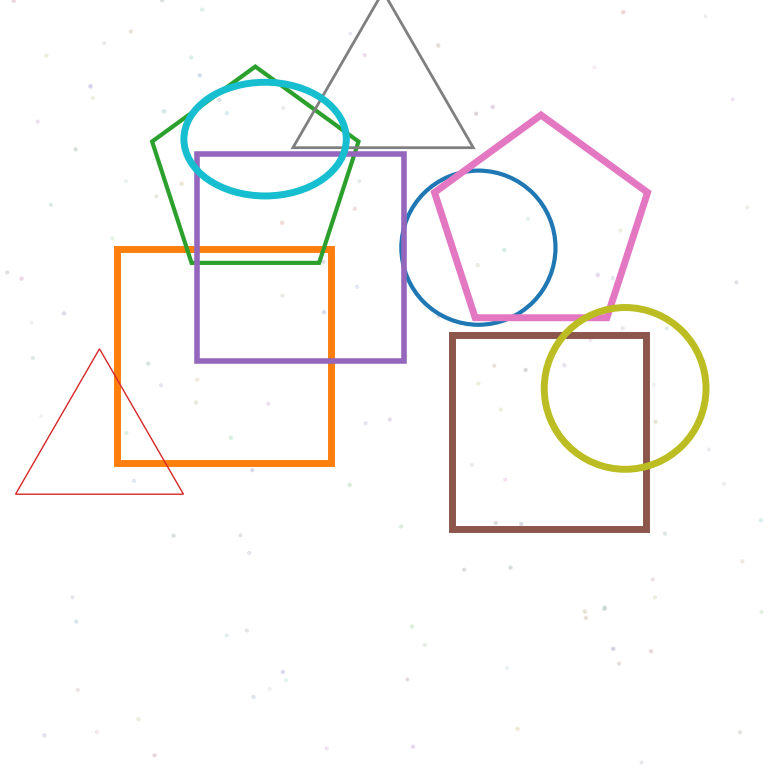[{"shape": "circle", "thickness": 1.5, "radius": 0.5, "center": [0.621, 0.678]}, {"shape": "square", "thickness": 2.5, "radius": 0.69, "center": [0.291, 0.538]}, {"shape": "pentagon", "thickness": 1.5, "radius": 0.7, "center": [0.332, 0.773]}, {"shape": "triangle", "thickness": 0.5, "radius": 0.63, "center": [0.129, 0.421]}, {"shape": "square", "thickness": 2, "radius": 0.67, "center": [0.39, 0.666]}, {"shape": "square", "thickness": 2.5, "radius": 0.63, "center": [0.713, 0.439]}, {"shape": "pentagon", "thickness": 2.5, "radius": 0.73, "center": [0.703, 0.705]}, {"shape": "triangle", "thickness": 1, "radius": 0.68, "center": [0.498, 0.876]}, {"shape": "circle", "thickness": 2.5, "radius": 0.53, "center": [0.812, 0.496]}, {"shape": "oval", "thickness": 2.5, "radius": 0.53, "center": [0.344, 0.819]}]